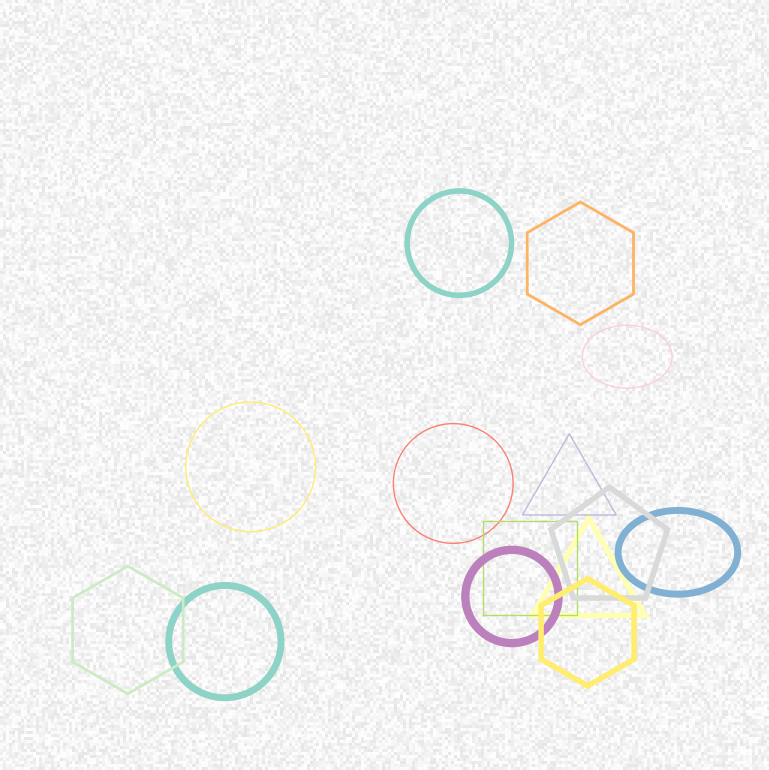[{"shape": "circle", "thickness": 2, "radius": 0.34, "center": [0.597, 0.684]}, {"shape": "circle", "thickness": 2.5, "radius": 0.36, "center": [0.292, 0.167]}, {"shape": "triangle", "thickness": 2, "radius": 0.42, "center": [0.765, 0.243]}, {"shape": "triangle", "thickness": 0.5, "radius": 0.35, "center": [0.739, 0.366]}, {"shape": "circle", "thickness": 0.5, "radius": 0.39, "center": [0.589, 0.372]}, {"shape": "oval", "thickness": 2.5, "radius": 0.39, "center": [0.88, 0.283]}, {"shape": "hexagon", "thickness": 1, "radius": 0.4, "center": [0.754, 0.658]}, {"shape": "square", "thickness": 0.5, "radius": 0.31, "center": [0.688, 0.263]}, {"shape": "oval", "thickness": 0.5, "radius": 0.29, "center": [0.815, 0.537]}, {"shape": "pentagon", "thickness": 2, "radius": 0.4, "center": [0.791, 0.288]}, {"shape": "circle", "thickness": 3, "radius": 0.3, "center": [0.665, 0.225]}, {"shape": "hexagon", "thickness": 1, "radius": 0.41, "center": [0.166, 0.182]}, {"shape": "hexagon", "thickness": 2, "radius": 0.35, "center": [0.763, 0.179]}, {"shape": "circle", "thickness": 0.5, "radius": 0.42, "center": [0.326, 0.394]}]